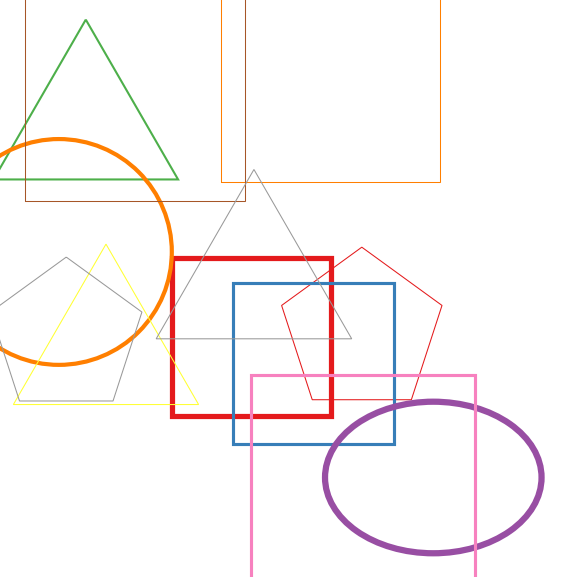[{"shape": "square", "thickness": 2.5, "radius": 0.69, "center": [0.436, 0.416]}, {"shape": "pentagon", "thickness": 0.5, "radius": 0.73, "center": [0.627, 0.425]}, {"shape": "square", "thickness": 1.5, "radius": 0.7, "center": [0.543, 0.369]}, {"shape": "triangle", "thickness": 1, "radius": 0.92, "center": [0.149, 0.781]}, {"shape": "oval", "thickness": 3, "radius": 0.94, "center": [0.75, 0.172]}, {"shape": "circle", "thickness": 2, "radius": 0.98, "center": [0.102, 0.563]}, {"shape": "square", "thickness": 0.5, "radius": 0.95, "center": [0.572, 0.873]}, {"shape": "triangle", "thickness": 0.5, "radius": 0.93, "center": [0.184, 0.391]}, {"shape": "square", "thickness": 0.5, "radius": 0.95, "center": [0.234, 0.84]}, {"shape": "square", "thickness": 1.5, "radius": 0.97, "center": [0.628, 0.156]}, {"shape": "pentagon", "thickness": 0.5, "radius": 0.69, "center": [0.115, 0.416]}, {"shape": "triangle", "thickness": 0.5, "radius": 0.98, "center": [0.44, 0.51]}]